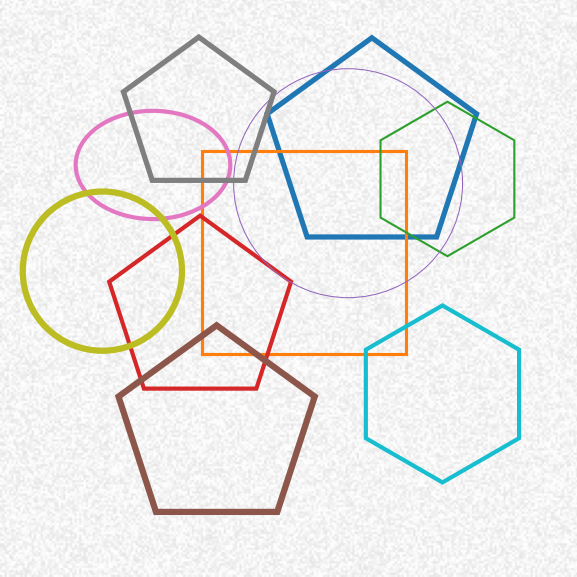[{"shape": "pentagon", "thickness": 2.5, "radius": 0.95, "center": [0.644, 0.743]}, {"shape": "square", "thickness": 1.5, "radius": 0.88, "center": [0.527, 0.562]}, {"shape": "hexagon", "thickness": 1, "radius": 0.67, "center": [0.775, 0.689]}, {"shape": "pentagon", "thickness": 2, "radius": 0.83, "center": [0.347, 0.46]}, {"shape": "circle", "thickness": 0.5, "radius": 0.99, "center": [0.603, 0.682]}, {"shape": "pentagon", "thickness": 3, "radius": 0.89, "center": [0.375, 0.257]}, {"shape": "oval", "thickness": 2, "radius": 0.67, "center": [0.265, 0.714]}, {"shape": "pentagon", "thickness": 2.5, "radius": 0.69, "center": [0.344, 0.798]}, {"shape": "circle", "thickness": 3, "radius": 0.69, "center": [0.177, 0.53]}, {"shape": "hexagon", "thickness": 2, "radius": 0.77, "center": [0.766, 0.317]}]